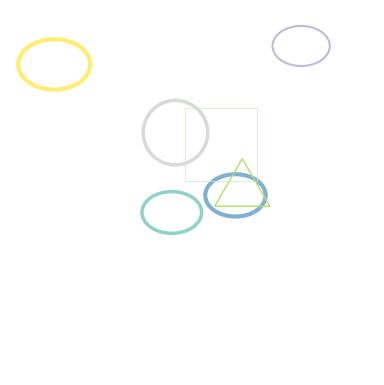[{"shape": "oval", "thickness": 2.5, "radius": 0.39, "center": [0.446, 0.448]}, {"shape": "oval", "thickness": 1.5, "radius": 0.37, "center": [0.782, 0.881]}, {"shape": "oval", "thickness": 3, "radius": 0.39, "center": [0.612, 0.493]}, {"shape": "triangle", "thickness": 1, "radius": 0.41, "center": [0.629, 0.506]}, {"shape": "circle", "thickness": 2.5, "radius": 0.42, "center": [0.456, 0.656]}, {"shape": "square", "thickness": 0.5, "radius": 0.47, "center": [0.575, 0.624]}, {"shape": "oval", "thickness": 3, "radius": 0.47, "center": [0.141, 0.833]}]